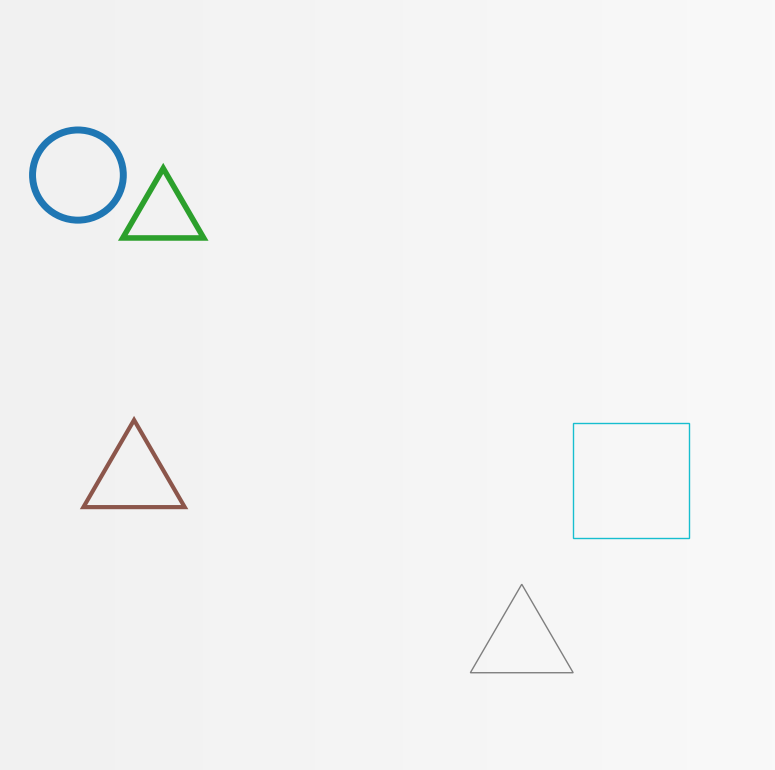[{"shape": "circle", "thickness": 2.5, "radius": 0.29, "center": [0.101, 0.773]}, {"shape": "triangle", "thickness": 2, "radius": 0.3, "center": [0.211, 0.721]}, {"shape": "triangle", "thickness": 1.5, "radius": 0.38, "center": [0.173, 0.379]}, {"shape": "triangle", "thickness": 0.5, "radius": 0.38, "center": [0.673, 0.165]}, {"shape": "square", "thickness": 0.5, "radius": 0.38, "center": [0.814, 0.376]}]